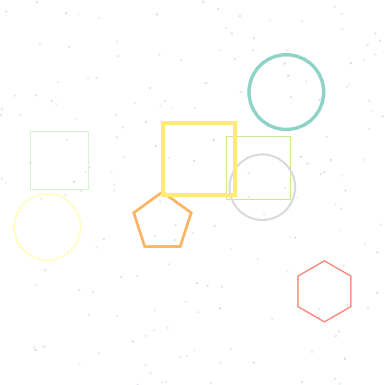[{"shape": "circle", "thickness": 2.5, "radius": 0.49, "center": [0.744, 0.761]}, {"shape": "circle", "thickness": 1, "radius": 0.43, "center": [0.123, 0.41]}, {"shape": "hexagon", "thickness": 1, "radius": 0.4, "center": [0.843, 0.243]}, {"shape": "pentagon", "thickness": 2, "radius": 0.39, "center": [0.422, 0.423]}, {"shape": "square", "thickness": 0.5, "radius": 0.41, "center": [0.67, 0.565]}, {"shape": "circle", "thickness": 1.5, "radius": 0.43, "center": [0.682, 0.514]}, {"shape": "square", "thickness": 0.5, "radius": 0.38, "center": [0.154, 0.583]}, {"shape": "square", "thickness": 3, "radius": 0.46, "center": [0.517, 0.587]}]